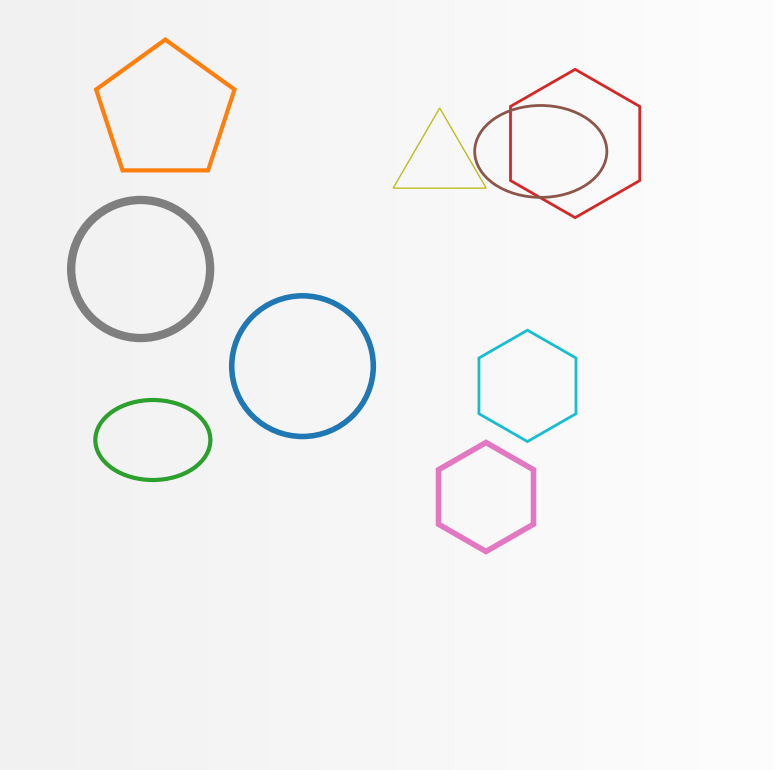[{"shape": "circle", "thickness": 2, "radius": 0.46, "center": [0.39, 0.524]}, {"shape": "pentagon", "thickness": 1.5, "radius": 0.47, "center": [0.213, 0.855]}, {"shape": "oval", "thickness": 1.5, "radius": 0.37, "center": [0.197, 0.429]}, {"shape": "hexagon", "thickness": 1, "radius": 0.48, "center": [0.742, 0.814]}, {"shape": "oval", "thickness": 1, "radius": 0.43, "center": [0.698, 0.803]}, {"shape": "hexagon", "thickness": 2, "radius": 0.35, "center": [0.627, 0.355]}, {"shape": "circle", "thickness": 3, "radius": 0.45, "center": [0.181, 0.651]}, {"shape": "triangle", "thickness": 0.5, "radius": 0.35, "center": [0.567, 0.79]}, {"shape": "hexagon", "thickness": 1, "radius": 0.36, "center": [0.681, 0.499]}]